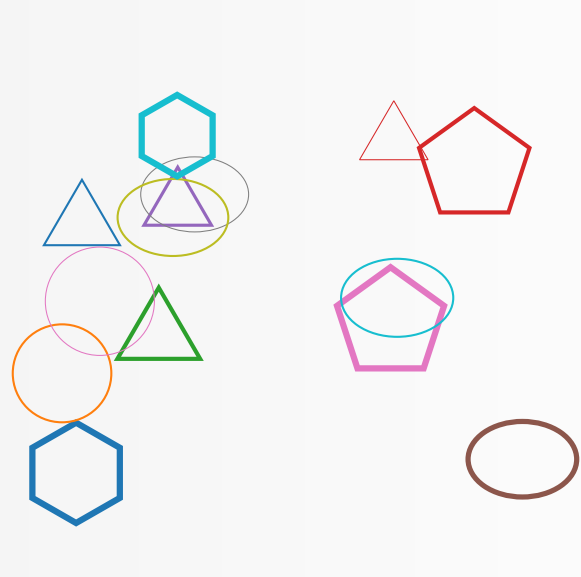[{"shape": "hexagon", "thickness": 3, "radius": 0.43, "center": [0.131, 0.18]}, {"shape": "triangle", "thickness": 1, "radius": 0.38, "center": [0.141, 0.612]}, {"shape": "circle", "thickness": 1, "radius": 0.42, "center": [0.107, 0.353]}, {"shape": "triangle", "thickness": 2, "radius": 0.41, "center": [0.273, 0.419]}, {"shape": "pentagon", "thickness": 2, "radius": 0.5, "center": [0.816, 0.712]}, {"shape": "triangle", "thickness": 0.5, "radius": 0.34, "center": [0.678, 0.757]}, {"shape": "triangle", "thickness": 1.5, "radius": 0.34, "center": [0.306, 0.643]}, {"shape": "oval", "thickness": 2.5, "radius": 0.47, "center": [0.899, 0.204]}, {"shape": "pentagon", "thickness": 3, "radius": 0.48, "center": [0.672, 0.44]}, {"shape": "circle", "thickness": 0.5, "radius": 0.47, "center": [0.172, 0.478]}, {"shape": "oval", "thickness": 0.5, "radius": 0.46, "center": [0.335, 0.663]}, {"shape": "oval", "thickness": 1, "radius": 0.48, "center": [0.298, 0.623]}, {"shape": "hexagon", "thickness": 3, "radius": 0.35, "center": [0.305, 0.764]}, {"shape": "oval", "thickness": 1, "radius": 0.48, "center": [0.683, 0.483]}]